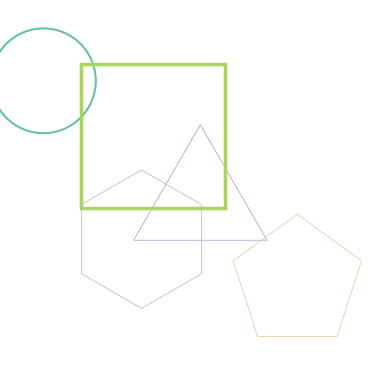[{"shape": "circle", "thickness": 1.5, "radius": 0.68, "center": [0.113, 0.79]}, {"shape": "triangle", "thickness": 0.5, "radius": 1.0, "center": [0.52, 0.476]}, {"shape": "square", "thickness": 2.5, "radius": 0.93, "center": [0.398, 0.646]}, {"shape": "pentagon", "thickness": 0.5, "radius": 0.88, "center": [0.772, 0.268]}, {"shape": "hexagon", "thickness": 0.5, "radius": 0.9, "center": [0.367, 0.379]}]